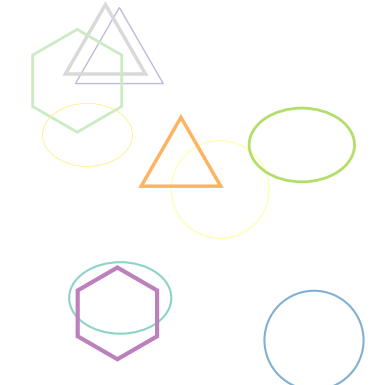[{"shape": "oval", "thickness": 1.5, "radius": 0.66, "center": [0.312, 0.226]}, {"shape": "circle", "thickness": 1, "radius": 0.63, "center": [0.572, 0.508]}, {"shape": "triangle", "thickness": 1, "radius": 0.66, "center": [0.31, 0.849]}, {"shape": "circle", "thickness": 1.5, "radius": 0.64, "center": [0.816, 0.116]}, {"shape": "triangle", "thickness": 2.5, "radius": 0.6, "center": [0.47, 0.576]}, {"shape": "oval", "thickness": 2, "radius": 0.68, "center": [0.784, 0.623]}, {"shape": "triangle", "thickness": 2.5, "radius": 0.6, "center": [0.274, 0.868]}, {"shape": "hexagon", "thickness": 3, "radius": 0.6, "center": [0.305, 0.186]}, {"shape": "hexagon", "thickness": 2, "radius": 0.67, "center": [0.2, 0.79]}, {"shape": "oval", "thickness": 0.5, "radius": 0.58, "center": [0.227, 0.65]}]